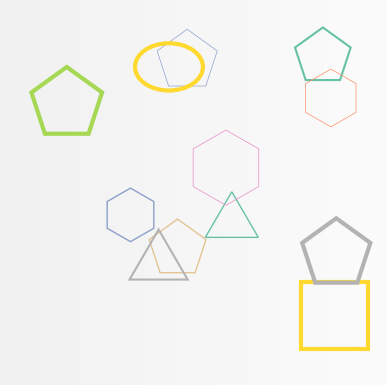[{"shape": "pentagon", "thickness": 1.5, "radius": 0.38, "center": [0.833, 0.853]}, {"shape": "triangle", "thickness": 1, "radius": 0.39, "center": [0.598, 0.423]}, {"shape": "hexagon", "thickness": 0.5, "radius": 0.37, "center": [0.854, 0.746]}, {"shape": "pentagon", "thickness": 0.5, "radius": 0.41, "center": [0.483, 0.843]}, {"shape": "hexagon", "thickness": 1, "radius": 0.35, "center": [0.337, 0.442]}, {"shape": "hexagon", "thickness": 0.5, "radius": 0.49, "center": [0.583, 0.564]}, {"shape": "pentagon", "thickness": 3, "radius": 0.48, "center": [0.172, 0.73]}, {"shape": "oval", "thickness": 3, "radius": 0.44, "center": [0.436, 0.826]}, {"shape": "square", "thickness": 3, "radius": 0.43, "center": [0.862, 0.181]}, {"shape": "pentagon", "thickness": 1, "radius": 0.38, "center": [0.458, 0.354]}, {"shape": "triangle", "thickness": 1.5, "radius": 0.43, "center": [0.409, 0.317]}, {"shape": "pentagon", "thickness": 3, "radius": 0.46, "center": [0.868, 0.341]}]